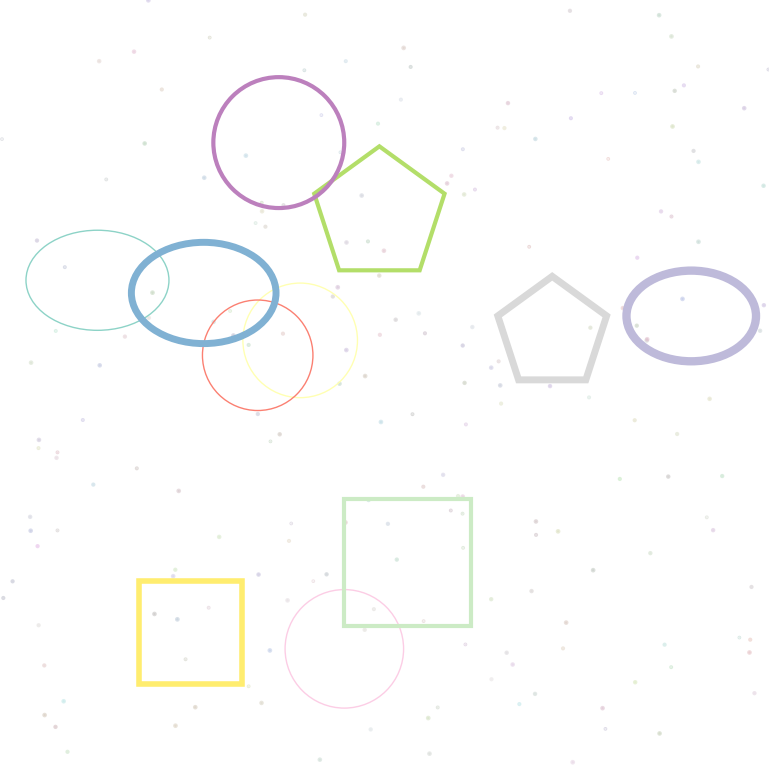[{"shape": "oval", "thickness": 0.5, "radius": 0.46, "center": [0.127, 0.636]}, {"shape": "circle", "thickness": 0.5, "radius": 0.37, "center": [0.39, 0.558]}, {"shape": "oval", "thickness": 3, "radius": 0.42, "center": [0.898, 0.59]}, {"shape": "circle", "thickness": 0.5, "radius": 0.36, "center": [0.335, 0.539]}, {"shape": "oval", "thickness": 2.5, "radius": 0.47, "center": [0.265, 0.62]}, {"shape": "pentagon", "thickness": 1.5, "radius": 0.45, "center": [0.493, 0.721]}, {"shape": "circle", "thickness": 0.5, "radius": 0.38, "center": [0.447, 0.157]}, {"shape": "pentagon", "thickness": 2.5, "radius": 0.37, "center": [0.717, 0.567]}, {"shape": "circle", "thickness": 1.5, "radius": 0.43, "center": [0.362, 0.815]}, {"shape": "square", "thickness": 1.5, "radius": 0.41, "center": [0.529, 0.27]}, {"shape": "square", "thickness": 2, "radius": 0.33, "center": [0.248, 0.178]}]